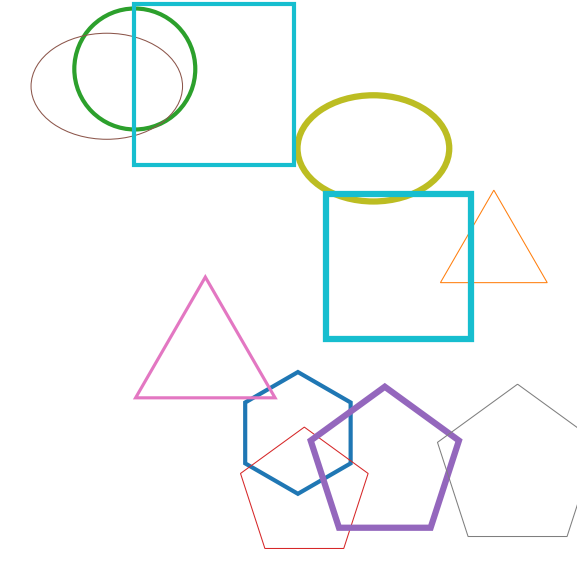[{"shape": "hexagon", "thickness": 2, "radius": 0.53, "center": [0.516, 0.249]}, {"shape": "triangle", "thickness": 0.5, "radius": 0.53, "center": [0.855, 0.563]}, {"shape": "circle", "thickness": 2, "radius": 0.52, "center": [0.233, 0.88]}, {"shape": "pentagon", "thickness": 0.5, "radius": 0.58, "center": [0.527, 0.143]}, {"shape": "pentagon", "thickness": 3, "radius": 0.67, "center": [0.666, 0.194]}, {"shape": "oval", "thickness": 0.5, "radius": 0.66, "center": [0.185, 0.85]}, {"shape": "triangle", "thickness": 1.5, "radius": 0.7, "center": [0.356, 0.38]}, {"shape": "pentagon", "thickness": 0.5, "radius": 0.73, "center": [0.896, 0.188]}, {"shape": "oval", "thickness": 3, "radius": 0.66, "center": [0.647, 0.742]}, {"shape": "square", "thickness": 2, "radius": 0.7, "center": [0.371, 0.852]}, {"shape": "square", "thickness": 3, "radius": 0.63, "center": [0.69, 0.537]}]